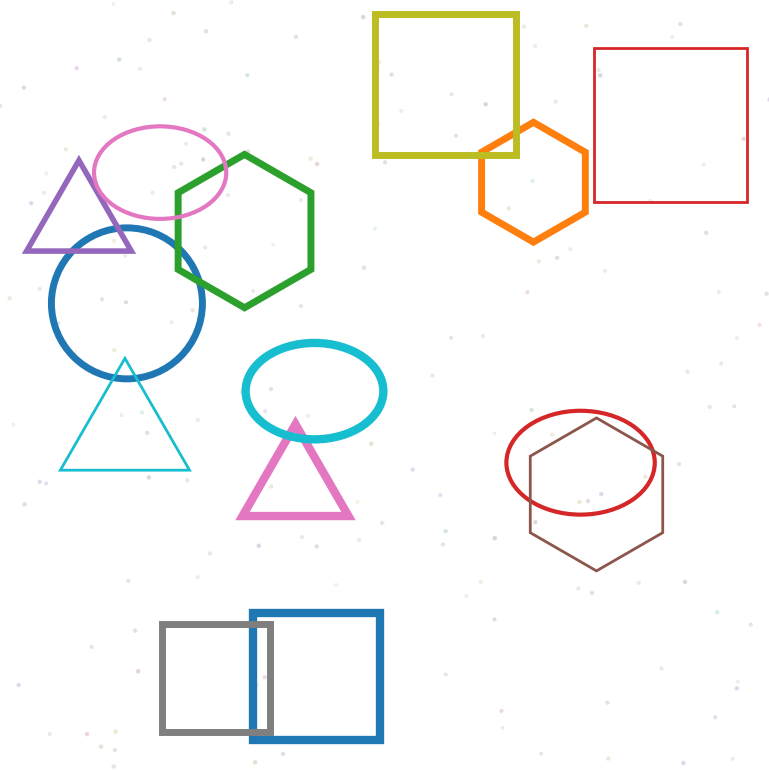[{"shape": "circle", "thickness": 2.5, "radius": 0.49, "center": [0.165, 0.606]}, {"shape": "square", "thickness": 3, "radius": 0.41, "center": [0.411, 0.122]}, {"shape": "hexagon", "thickness": 2.5, "radius": 0.39, "center": [0.693, 0.763]}, {"shape": "hexagon", "thickness": 2.5, "radius": 0.5, "center": [0.318, 0.7]}, {"shape": "oval", "thickness": 1.5, "radius": 0.48, "center": [0.754, 0.399]}, {"shape": "square", "thickness": 1, "radius": 0.5, "center": [0.871, 0.838]}, {"shape": "triangle", "thickness": 2, "radius": 0.39, "center": [0.103, 0.713]}, {"shape": "hexagon", "thickness": 1, "radius": 0.5, "center": [0.775, 0.358]}, {"shape": "triangle", "thickness": 3, "radius": 0.4, "center": [0.384, 0.37]}, {"shape": "oval", "thickness": 1.5, "radius": 0.43, "center": [0.208, 0.776]}, {"shape": "square", "thickness": 2.5, "radius": 0.35, "center": [0.281, 0.119]}, {"shape": "square", "thickness": 2.5, "radius": 0.46, "center": [0.579, 0.89]}, {"shape": "oval", "thickness": 3, "radius": 0.45, "center": [0.408, 0.492]}, {"shape": "triangle", "thickness": 1, "radius": 0.48, "center": [0.162, 0.438]}]